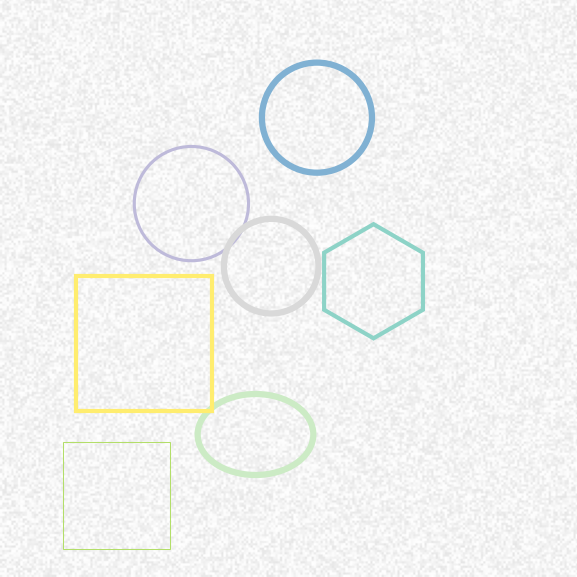[{"shape": "hexagon", "thickness": 2, "radius": 0.49, "center": [0.647, 0.512]}, {"shape": "circle", "thickness": 1.5, "radius": 0.49, "center": [0.331, 0.647]}, {"shape": "circle", "thickness": 3, "radius": 0.48, "center": [0.549, 0.795]}, {"shape": "square", "thickness": 0.5, "radius": 0.46, "center": [0.201, 0.142]}, {"shape": "circle", "thickness": 3, "radius": 0.41, "center": [0.47, 0.538]}, {"shape": "oval", "thickness": 3, "radius": 0.5, "center": [0.442, 0.247]}, {"shape": "square", "thickness": 2, "radius": 0.59, "center": [0.249, 0.404]}]